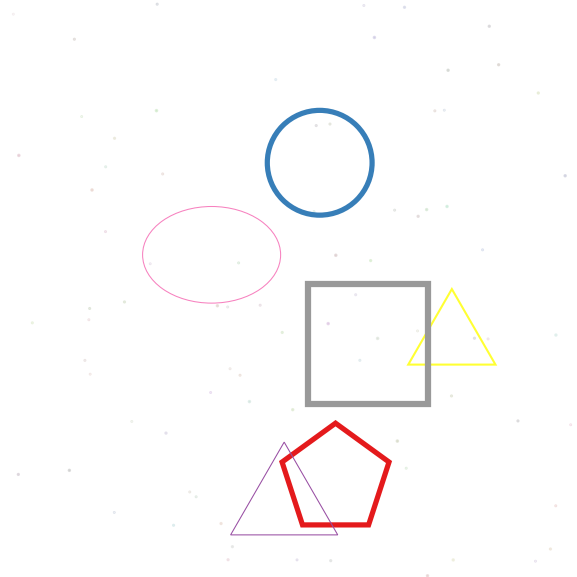[{"shape": "pentagon", "thickness": 2.5, "radius": 0.49, "center": [0.581, 0.169]}, {"shape": "circle", "thickness": 2.5, "radius": 0.45, "center": [0.554, 0.717]}, {"shape": "triangle", "thickness": 0.5, "radius": 0.54, "center": [0.492, 0.126]}, {"shape": "triangle", "thickness": 1, "radius": 0.44, "center": [0.782, 0.411]}, {"shape": "oval", "thickness": 0.5, "radius": 0.6, "center": [0.366, 0.558]}, {"shape": "square", "thickness": 3, "radius": 0.52, "center": [0.638, 0.404]}]